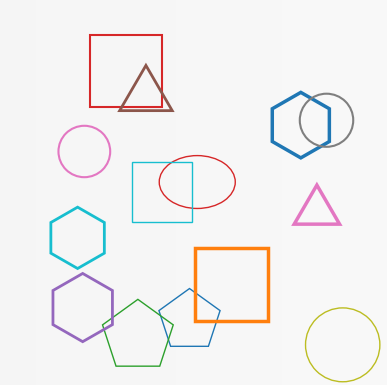[{"shape": "pentagon", "thickness": 1, "radius": 0.41, "center": [0.489, 0.168]}, {"shape": "hexagon", "thickness": 2.5, "radius": 0.43, "center": [0.776, 0.675]}, {"shape": "square", "thickness": 2.5, "radius": 0.47, "center": [0.596, 0.262]}, {"shape": "pentagon", "thickness": 1, "radius": 0.48, "center": [0.356, 0.127]}, {"shape": "square", "thickness": 1.5, "radius": 0.47, "center": [0.325, 0.815]}, {"shape": "oval", "thickness": 1, "radius": 0.49, "center": [0.509, 0.527]}, {"shape": "hexagon", "thickness": 2, "radius": 0.44, "center": [0.213, 0.201]}, {"shape": "triangle", "thickness": 2, "radius": 0.39, "center": [0.377, 0.752]}, {"shape": "triangle", "thickness": 2.5, "radius": 0.34, "center": [0.818, 0.452]}, {"shape": "circle", "thickness": 1.5, "radius": 0.33, "center": [0.218, 0.607]}, {"shape": "circle", "thickness": 1.5, "radius": 0.34, "center": [0.843, 0.688]}, {"shape": "circle", "thickness": 1, "radius": 0.48, "center": [0.884, 0.104]}, {"shape": "hexagon", "thickness": 2, "radius": 0.4, "center": [0.2, 0.382]}, {"shape": "square", "thickness": 1, "radius": 0.38, "center": [0.418, 0.501]}]